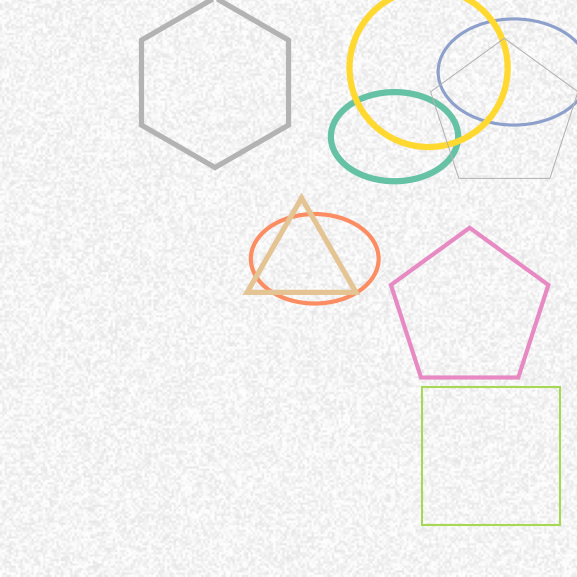[{"shape": "oval", "thickness": 3, "radius": 0.55, "center": [0.683, 0.762]}, {"shape": "oval", "thickness": 2, "radius": 0.55, "center": [0.545, 0.551]}, {"shape": "oval", "thickness": 1.5, "radius": 0.66, "center": [0.89, 0.874]}, {"shape": "pentagon", "thickness": 2, "radius": 0.72, "center": [0.813, 0.461]}, {"shape": "square", "thickness": 1, "radius": 0.6, "center": [0.85, 0.21]}, {"shape": "circle", "thickness": 3, "radius": 0.68, "center": [0.742, 0.881]}, {"shape": "triangle", "thickness": 2.5, "radius": 0.54, "center": [0.522, 0.547]}, {"shape": "hexagon", "thickness": 2.5, "radius": 0.74, "center": [0.372, 0.856]}, {"shape": "pentagon", "thickness": 0.5, "radius": 0.67, "center": [0.873, 0.799]}]